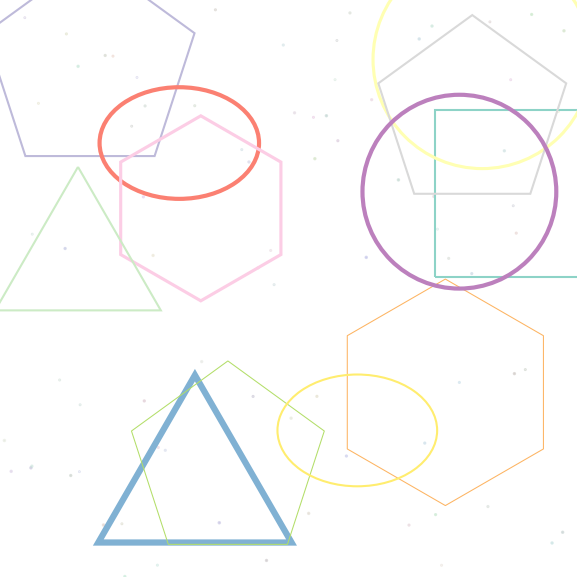[{"shape": "square", "thickness": 1, "radius": 0.72, "center": [0.899, 0.664]}, {"shape": "circle", "thickness": 1.5, "radius": 0.94, "center": [0.835, 0.896]}, {"shape": "pentagon", "thickness": 1, "radius": 0.95, "center": [0.156, 0.883]}, {"shape": "oval", "thickness": 2, "radius": 0.69, "center": [0.31, 0.751]}, {"shape": "triangle", "thickness": 3, "radius": 0.97, "center": [0.338, 0.156]}, {"shape": "hexagon", "thickness": 0.5, "radius": 0.98, "center": [0.771, 0.32]}, {"shape": "pentagon", "thickness": 0.5, "radius": 0.88, "center": [0.395, 0.199]}, {"shape": "hexagon", "thickness": 1.5, "radius": 0.8, "center": [0.348, 0.638]}, {"shape": "pentagon", "thickness": 1, "radius": 0.86, "center": [0.818, 0.802]}, {"shape": "circle", "thickness": 2, "radius": 0.84, "center": [0.795, 0.667]}, {"shape": "triangle", "thickness": 1, "radius": 0.83, "center": [0.135, 0.544]}, {"shape": "oval", "thickness": 1, "radius": 0.69, "center": [0.619, 0.254]}]